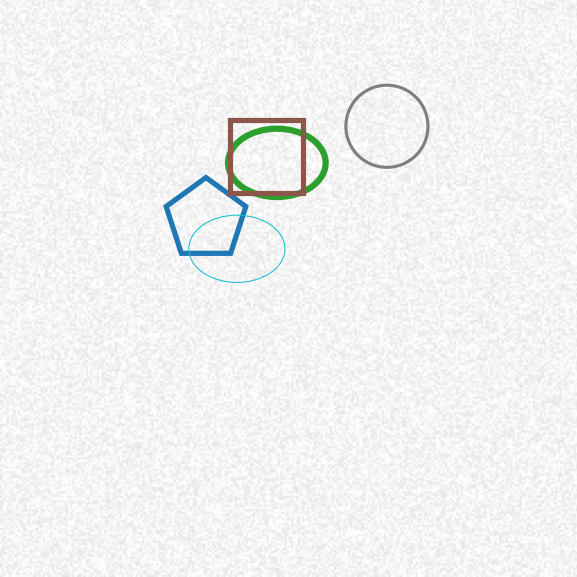[{"shape": "pentagon", "thickness": 2.5, "radius": 0.36, "center": [0.357, 0.619]}, {"shape": "oval", "thickness": 3, "radius": 0.42, "center": [0.479, 0.717]}, {"shape": "square", "thickness": 2.5, "radius": 0.32, "center": [0.462, 0.729]}, {"shape": "circle", "thickness": 1.5, "radius": 0.36, "center": [0.67, 0.78]}, {"shape": "oval", "thickness": 0.5, "radius": 0.42, "center": [0.41, 0.568]}]